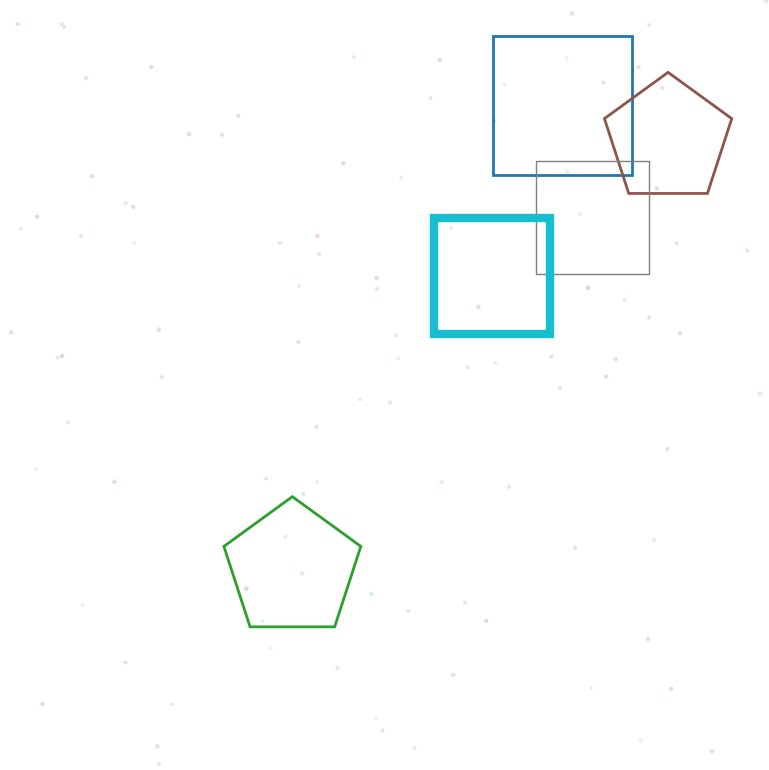[{"shape": "square", "thickness": 1, "radius": 0.45, "center": [0.73, 0.863]}, {"shape": "pentagon", "thickness": 1, "radius": 0.47, "center": [0.38, 0.262]}, {"shape": "pentagon", "thickness": 1, "radius": 0.43, "center": [0.868, 0.819]}, {"shape": "square", "thickness": 0.5, "radius": 0.36, "center": [0.77, 0.717]}, {"shape": "square", "thickness": 3, "radius": 0.38, "center": [0.639, 0.641]}]